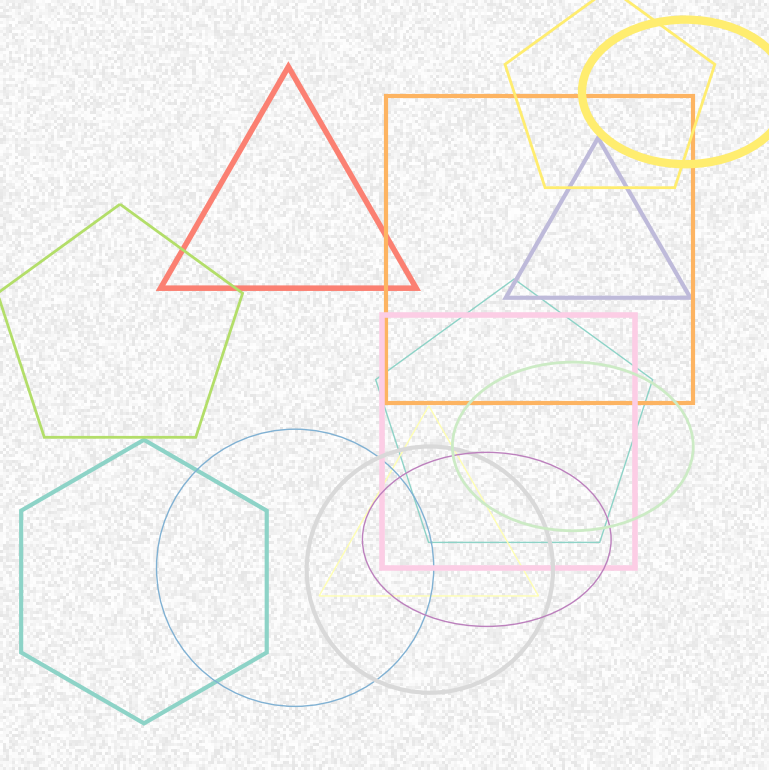[{"shape": "pentagon", "thickness": 0.5, "radius": 0.95, "center": [0.668, 0.449]}, {"shape": "hexagon", "thickness": 1.5, "radius": 0.92, "center": [0.187, 0.245]}, {"shape": "triangle", "thickness": 0.5, "radius": 0.82, "center": [0.557, 0.308]}, {"shape": "triangle", "thickness": 1.5, "radius": 0.69, "center": [0.777, 0.683]}, {"shape": "triangle", "thickness": 2, "radius": 0.96, "center": [0.375, 0.722]}, {"shape": "circle", "thickness": 0.5, "radius": 0.9, "center": [0.383, 0.263]}, {"shape": "square", "thickness": 1.5, "radius": 1.0, "center": [0.701, 0.676]}, {"shape": "pentagon", "thickness": 1, "radius": 0.84, "center": [0.156, 0.567]}, {"shape": "square", "thickness": 2, "radius": 0.82, "center": [0.66, 0.426]}, {"shape": "circle", "thickness": 1.5, "radius": 0.8, "center": [0.558, 0.26]}, {"shape": "oval", "thickness": 0.5, "radius": 0.81, "center": [0.632, 0.3]}, {"shape": "oval", "thickness": 1, "radius": 0.78, "center": [0.744, 0.42]}, {"shape": "pentagon", "thickness": 1, "radius": 0.72, "center": [0.792, 0.872]}, {"shape": "oval", "thickness": 3, "radius": 0.67, "center": [0.89, 0.881]}]